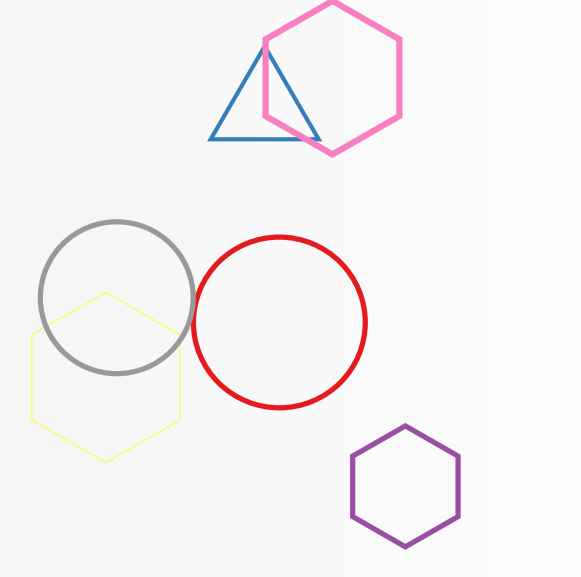[{"shape": "circle", "thickness": 2.5, "radius": 0.74, "center": [0.481, 0.441]}, {"shape": "triangle", "thickness": 2, "radius": 0.54, "center": [0.455, 0.812]}, {"shape": "hexagon", "thickness": 2.5, "radius": 0.52, "center": [0.697, 0.157]}, {"shape": "hexagon", "thickness": 0.5, "radius": 0.74, "center": [0.182, 0.345]}, {"shape": "hexagon", "thickness": 3, "radius": 0.66, "center": [0.572, 0.865]}, {"shape": "circle", "thickness": 2.5, "radius": 0.66, "center": [0.201, 0.484]}]